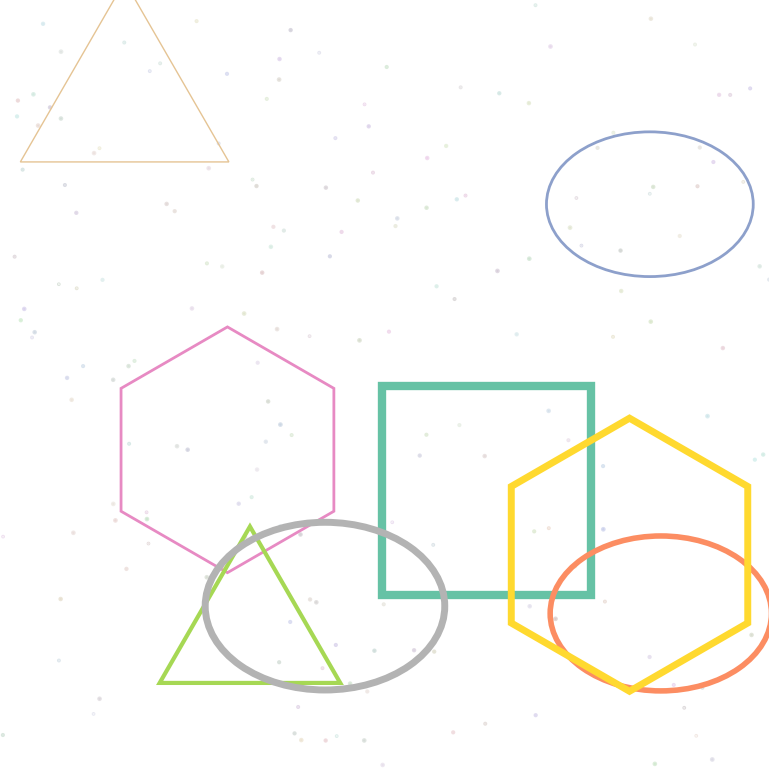[{"shape": "square", "thickness": 3, "radius": 0.68, "center": [0.632, 0.364]}, {"shape": "oval", "thickness": 2, "radius": 0.72, "center": [0.858, 0.203]}, {"shape": "oval", "thickness": 1, "radius": 0.67, "center": [0.844, 0.735]}, {"shape": "hexagon", "thickness": 1, "radius": 0.8, "center": [0.295, 0.416]}, {"shape": "triangle", "thickness": 1.5, "radius": 0.68, "center": [0.325, 0.181]}, {"shape": "hexagon", "thickness": 2.5, "radius": 0.89, "center": [0.818, 0.28]}, {"shape": "triangle", "thickness": 0.5, "radius": 0.78, "center": [0.162, 0.868]}, {"shape": "oval", "thickness": 2.5, "radius": 0.78, "center": [0.422, 0.213]}]